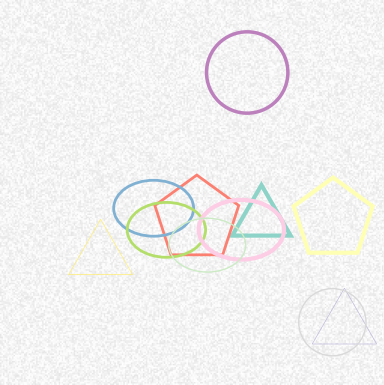[{"shape": "triangle", "thickness": 3, "radius": 0.44, "center": [0.679, 0.432]}, {"shape": "pentagon", "thickness": 3, "radius": 0.54, "center": [0.865, 0.431]}, {"shape": "triangle", "thickness": 0.5, "radius": 0.48, "center": [0.895, 0.155]}, {"shape": "pentagon", "thickness": 2, "radius": 0.57, "center": [0.511, 0.431]}, {"shape": "oval", "thickness": 2, "radius": 0.52, "center": [0.399, 0.459]}, {"shape": "oval", "thickness": 2, "radius": 0.51, "center": [0.432, 0.403]}, {"shape": "oval", "thickness": 3, "radius": 0.55, "center": [0.627, 0.403]}, {"shape": "circle", "thickness": 1, "radius": 0.44, "center": [0.863, 0.163]}, {"shape": "circle", "thickness": 2.5, "radius": 0.53, "center": [0.642, 0.812]}, {"shape": "oval", "thickness": 1, "radius": 0.5, "center": [0.538, 0.363]}, {"shape": "triangle", "thickness": 0.5, "radius": 0.48, "center": [0.261, 0.335]}]